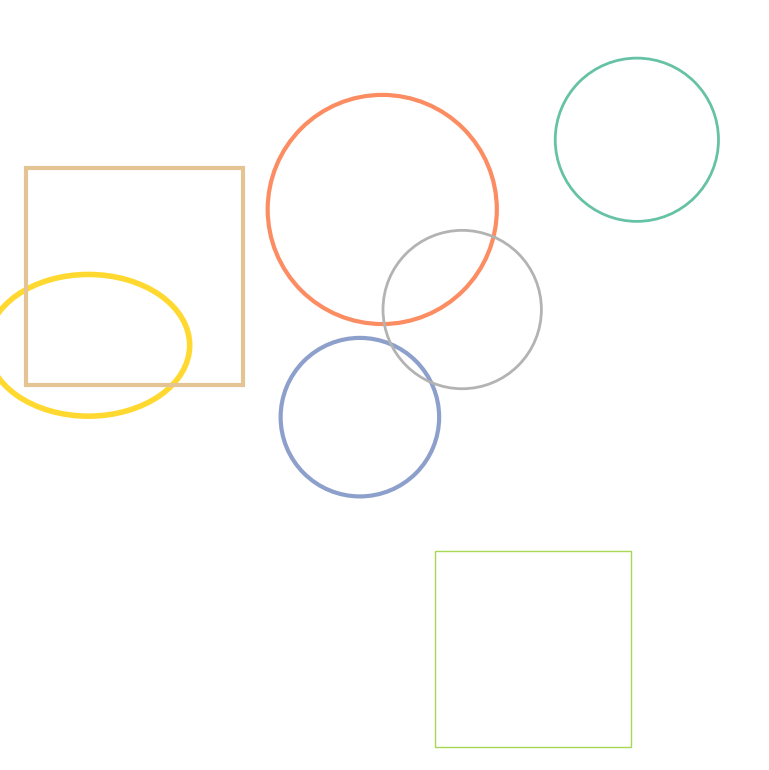[{"shape": "circle", "thickness": 1, "radius": 0.53, "center": [0.827, 0.819]}, {"shape": "circle", "thickness": 1.5, "radius": 0.74, "center": [0.496, 0.728]}, {"shape": "circle", "thickness": 1.5, "radius": 0.51, "center": [0.467, 0.458]}, {"shape": "square", "thickness": 0.5, "radius": 0.64, "center": [0.692, 0.157]}, {"shape": "oval", "thickness": 2, "radius": 0.66, "center": [0.115, 0.552]}, {"shape": "square", "thickness": 1.5, "radius": 0.7, "center": [0.175, 0.641]}, {"shape": "circle", "thickness": 1, "radius": 0.51, "center": [0.6, 0.598]}]